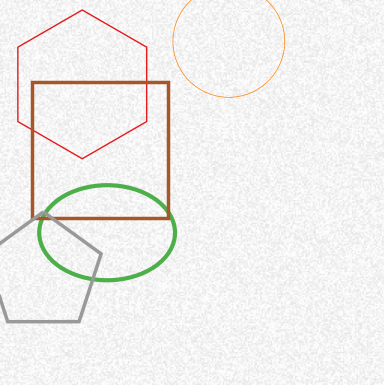[{"shape": "hexagon", "thickness": 1, "radius": 0.97, "center": [0.214, 0.781]}, {"shape": "oval", "thickness": 3, "radius": 0.88, "center": [0.278, 0.396]}, {"shape": "circle", "thickness": 0.5, "radius": 0.73, "center": [0.594, 0.892]}, {"shape": "square", "thickness": 2.5, "radius": 0.88, "center": [0.259, 0.611]}, {"shape": "pentagon", "thickness": 2.5, "radius": 0.79, "center": [0.113, 0.292]}]